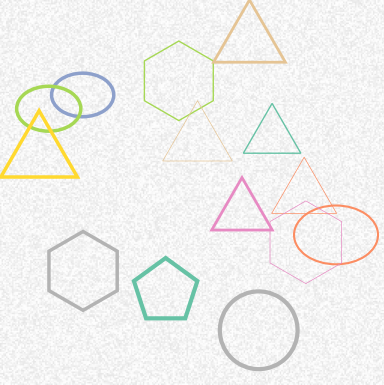[{"shape": "triangle", "thickness": 1, "radius": 0.43, "center": [0.707, 0.645]}, {"shape": "pentagon", "thickness": 3, "radius": 0.43, "center": [0.43, 0.243]}, {"shape": "oval", "thickness": 1.5, "radius": 0.55, "center": [0.873, 0.39]}, {"shape": "triangle", "thickness": 0.5, "radius": 0.49, "center": [0.79, 0.494]}, {"shape": "oval", "thickness": 2.5, "radius": 0.4, "center": [0.215, 0.753]}, {"shape": "hexagon", "thickness": 0.5, "radius": 0.54, "center": [0.794, 0.371]}, {"shape": "triangle", "thickness": 2, "radius": 0.45, "center": [0.629, 0.448]}, {"shape": "oval", "thickness": 2.5, "radius": 0.42, "center": [0.127, 0.718]}, {"shape": "hexagon", "thickness": 1, "radius": 0.52, "center": [0.464, 0.79]}, {"shape": "triangle", "thickness": 2.5, "radius": 0.57, "center": [0.102, 0.598]}, {"shape": "triangle", "thickness": 0.5, "radius": 0.52, "center": [0.513, 0.634]}, {"shape": "triangle", "thickness": 2, "radius": 0.54, "center": [0.648, 0.892]}, {"shape": "circle", "thickness": 3, "radius": 0.5, "center": [0.672, 0.142]}, {"shape": "hexagon", "thickness": 2.5, "radius": 0.51, "center": [0.216, 0.296]}]